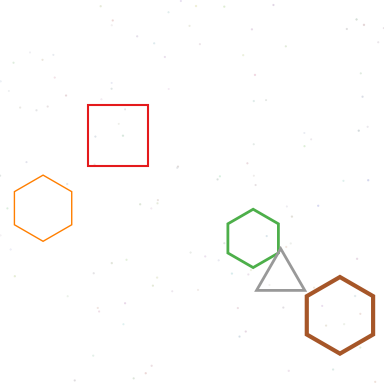[{"shape": "square", "thickness": 1.5, "radius": 0.39, "center": [0.306, 0.648]}, {"shape": "hexagon", "thickness": 2, "radius": 0.38, "center": [0.658, 0.381]}, {"shape": "hexagon", "thickness": 1, "radius": 0.43, "center": [0.112, 0.459]}, {"shape": "hexagon", "thickness": 3, "radius": 0.5, "center": [0.883, 0.181]}, {"shape": "triangle", "thickness": 2, "radius": 0.36, "center": [0.729, 0.282]}]